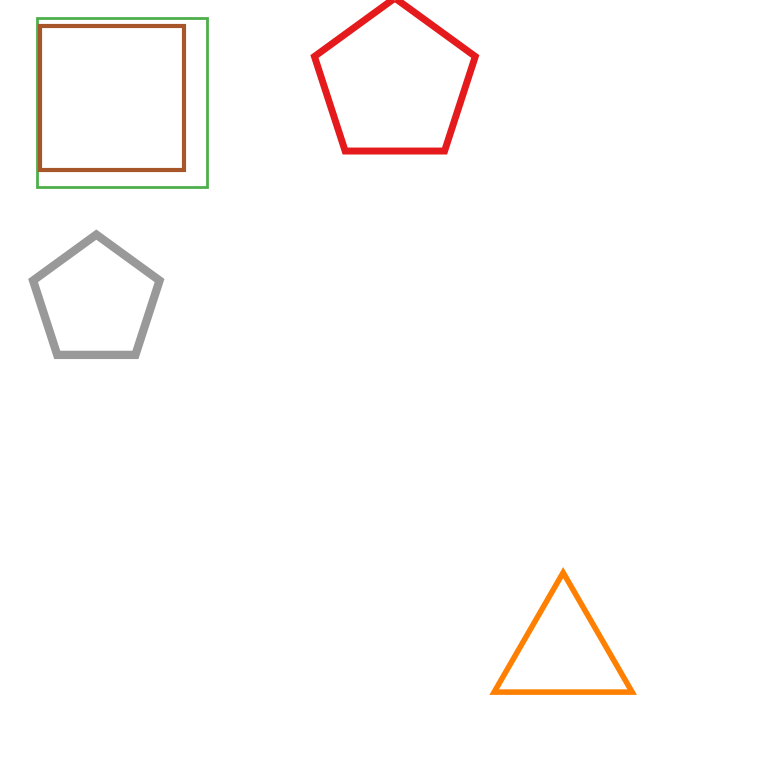[{"shape": "pentagon", "thickness": 2.5, "radius": 0.55, "center": [0.513, 0.893]}, {"shape": "square", "thickness": 1, "radius": 0.55, "center": [0.159, 0.867]}, {"shape": "triangle", "thickness": 2, "radius": 0.52, "center": [0.731, 0.153]}, {"shape": "square", "thickness": 1.5, "radius": 0.47, "center": [0.145, 0.873]}, {"shape": "pentagon", "thickness": 3, "radius": 0.43, "center": [0.125, 0.609]}]